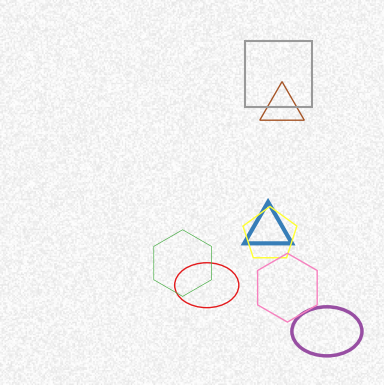[{"shape": "oval", "thickness": 1, "radius": 0.42, "center": [0.537, 0.259]}, {"shape": "triangle", "thickness": 3, "radius": 0.36, "center": [0.696, 0.404]}, {"shape": "hexagon", "thickness": 0.5, "radius": 0.43, "center": [0.474, 0.317]}, {"shape": "oval", "thickness": 2.5, "radius": 0.46, "center": [0.849, 0.139]}, {"shape": "pentagon", "thickness": 1, "radius": 0.37, "center": [0.701, 0.39]}, {"shape": "triangle", "thickness": 1, "radius": 0.33, "center": [0.733, 0.721]}, {"shape": "hexagon", "thickness": 1, "radius": 0.45, "center": [0.747, 0.253]}, {"shape": "square", "thickness": 1.5, "radius": 0.43, "center": [0.723, 0.807]}]